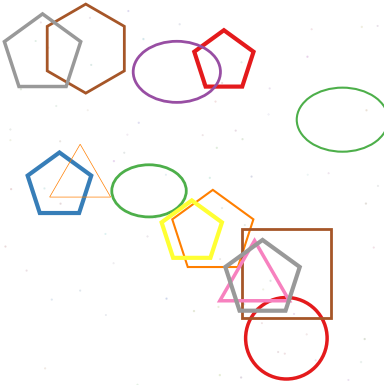[{"shape": "pentagon", "thickness": 3, "radius": 0.4, "center": [0.582, 0.841]}, {"shape": "circle", "thickness": 2.5, "radius": 0.53, "center": [0.744, 0.121]}, {"shape": "pentagon", "thickness": 3, "radius": 0.43, "center": [0.154, 0.517]}, {"shape": "oval", "thickness": 2, "radius": 0.48, "center": [0.387, 0.504]}, {"shape": "oval", "thickness": 1.5, "radius": 0.59, "center": [0.89, 0.689]}, {"shape": "oval", "thickness": 2, "radius": 0.57, "center": [0.459, 0.813]}, {"shape": "pentagon", "thickness": 1.5, "radius": 0.55, "center": [0.553, 0.396]}, {"shape": "triangle", "thickness": 0.5, "radius": 0.46, "center": [0.208, 0.534]}, {"shape": "pentagon", "thickness": 3, "radius": 0.41, "center": [0.498, 0.397]}, {"shape": "square", "thickness": 2, "radius": 0.58, "center": [0.744, 0.289]}, {"shape": "hexagon", "thickness": 2, "radius": 0.58, "center": [0.223, 0.874]}, {"shape": "triangle", "thickness": 2.5, "radius": 0.52, "center": [0.661, 0.271]}, {"shape": "pentagon", "thickness": 3, "radius": 0.51, "center": [0.682, 0.275]}, {"shape": "pentagon", "thickness": 2.5, "radius": 0.52, "center": [0.111, 0.86]}]